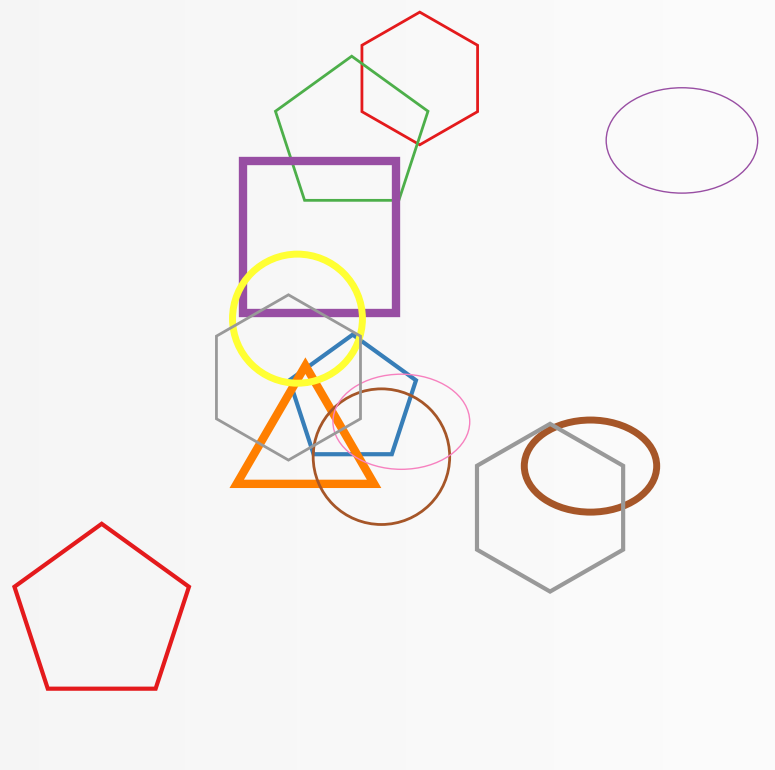[{"shape": "pentagon", "thickness": 1.5, "radius": 0.59, "center": [0.131, 0.201]}, {"shape": "hexagon", "thickness": 1, "radius": 0.43, "center": [0.542, 0.898]}, {"shape": "pentagon", "thickness": 1.5, "radius": 0.43, "center": [0.455, 0.48]}, {"shape": "pentagon", "thickness": 1, "radius": 0.52, "center": [0.454, 0.824]}, {"shape": "oval", "thickness": 0.5, "radius": 0.49, "center": [0.88, 0.818]}, {"shape": "square", "thickness": 3, "radius": 0.49, "center": [0.412, 0.692]}, {"shape": "triangle", "thickness": 3, "radius": 0.51, "center": [0.394, 0.423]}, {"shape": "circle", "thickness": 2.5, "radius": 0.42, "center": [0.384, 0.586]}, {"shape": "circle", "thickness": 1, "radius": 0.44, "center": [0.492, 0.407]}, {"shape": "oval", "thickness": 2.5, "radius": 0.43, "center": [0.762, 0.395]}, {"shape": "oval", "thickness": 0.5, "radius": 0.44, "center": [0.518, 0.452]}, {"shape": "hexagon", "thickness": 1, "radius": 0.54, "center": [0.372, 0.51]}, {"shape": "hexagon", "thickness": 1.5, "radius": 0.54, "center": [0.71, 0.341]}]